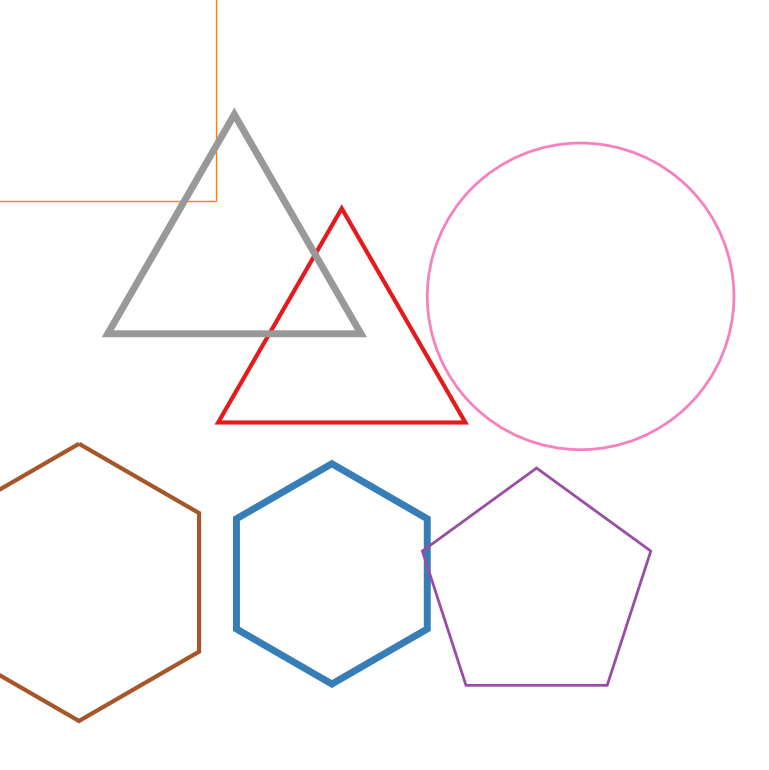[{"shape": "triangle", "thickness": 1.5, "radius": 0.93, "center": [0.444, 0.544]}, {"shape": "hexagon", "thickness": 2.5, "radius": 0.72, "center": [0.431, 0.255]}, {"shape": "pentagon", "thickness": 1, "radius": 0.78, "center": [0.697, 0.236]}, {"shape": "square", "thickness": 0.5, "radius": 0.73, "center": [0.134, 0.885]}, {"shape": "hexagon", "thickness": 1.5, "radius": 0.9, "center": [0.103, 0.244]}, {"shape": "circle", "thickness": 1, "radius": 1.0, "center": [0.754, 0.615]}, {"shape": "triangle", "thickness": 2.5, "radius": 0.95, "center": [0.304, 0.661]}]